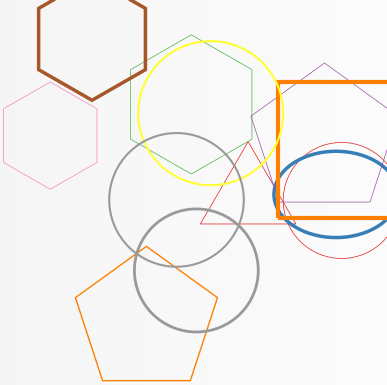[{"shape": "circle", "thickness": 0.5, "radius": 0.75, "center": [0.882, 0.479]}, {"shape": "triangle", "thickness": 0.5, "radius": 0.71, "center": [0.64, 0.489]}, {"shape": "oval", "thickness": 2.5, "radius": 0.8, "center": [0.867, 0.495]}, {"shape": "hexagon", "thickness": 0.5, "radius": 0.9, "center": [0.494, 0.729]}, {"shape": "pentagon", "thickness": 0.5, "radius": 1.0, "center": [0.837, 0.637]}, {"shape": "square", "thickness": 3, "radius": 0.89, "center": [0.895, 0.611]}, {"shape": "pentagon", "thickness": 1, "radius": 0.96, "center": [0.378, 0.167]}, {"shape": "circle", "thickness": 1.5, "radius": 0.94, "center": [0.544, 0.706]}, {"shape": "hexagon", "thickness": 2.5, "radius": 0.8, "center": [0.237, 0.899]}, {"shape": "hexagon", "thickness": 0.5, "radius": 0.7, "center": [0.13, 0.648]}, {"shape": "circle", "thickness": 2, "radius": 0.8, "center": [0.507, 0.298]}, {"shape": "circle", "thickness": 1.5, "radius": 0.87, "center": [0.456, 0.481]}]